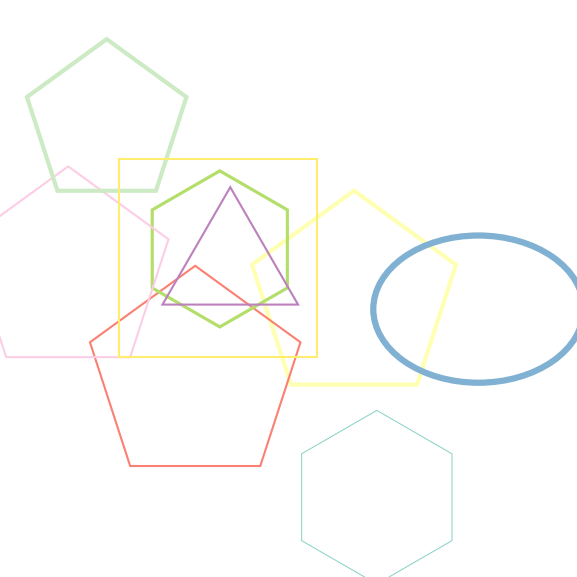[{"shape": "hexagon", "thickness": 0.5, "radius": 0.75, "center": [0.652, 0.138]}, {"shape": "pentagon", "thickness": 2, "radius": 0.93, "center": [0.613, 0.483]}, {"shape": "pentagon", "thickness": 1, "radius": 0.96, "center": [0.338, 0.347]}, {"shape": "oval", "thickness": 3, "radius": 0.91, "center": [0.828, 0.464]}, {"shape": "hexagon", "thickness": 1.5, "radius": 0.68, "center": [0.381, 0.568]}, {"shape": "pentagon", "thickness": 1, "radius": 0.91, "center": [0.118, 0.528]}, {"shape": "triangle", "thickness": 1, "radius": 0.68, "center": [0.399, 0.539]}, {"shape": "pentagon", "thickness": 2, "radius": 0.73, "center": [0.185, 0.786]}, {"shape": "square", "thickness": 1, "radius": 0.86, "center": [0.378, 0.552]}]